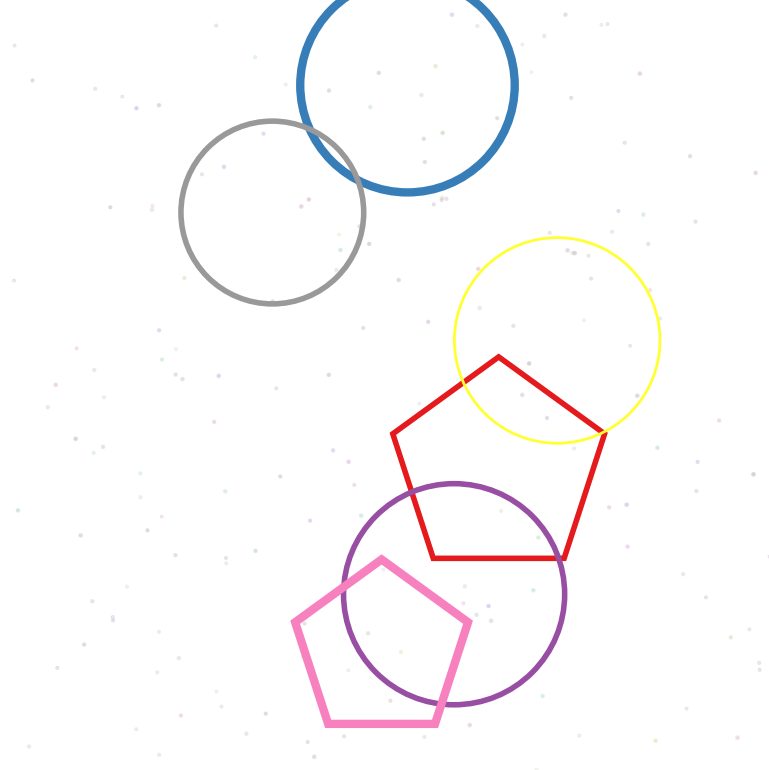[{"shape": "pentagon", "thickness": 2, "radius": 0.72, "center": [0.648, 0.392]}, {"shape": "circle", "thickness": 3, "radius": 0.7, "center": [0.529, 0.889]}, {"shape": "circle", "thickness": 2, "radius": 0.72, "center": [0.59, 0.228]}, {"shape": "circle", "thickness": 1, "radius": 0.67, "center": [0.724, 0.558]}, {"shape": "pentagon", "thickness": 3, "radius": 0.59, "center": [0.496, 0.155]}, {"shape": "circle", "thickness": 2, "radius": 0.59, "center": [0.354, 0.724]}]